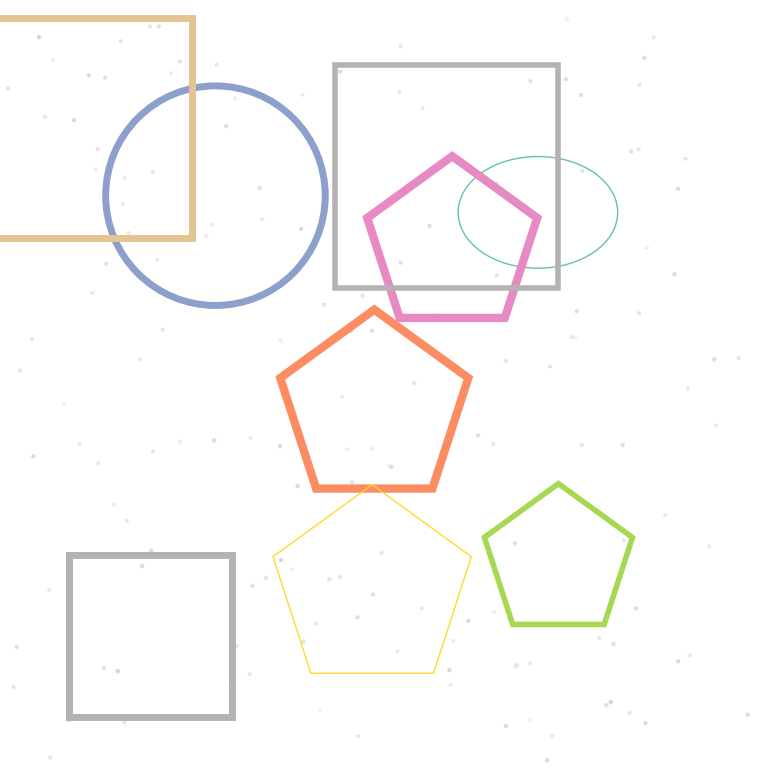[{"shape": "oval", "thickness": 0.5, "radius": 0.52, "center": [0.699, 0.724]}, {"shape": "pentagon", "thickness": 3, "radius": 0.64, "center": [0.486, 0.469]}, {"shape": "circle", "thickness": 2.5, "radius": 0.71, "center": [0.28, 0.746]}, {"shape": "pentagon", "thickness": 3, "radius": 0.58, "center": [0.587, 0.681]}, {"shape": "pentagon", "thickness": 2, "radius": 0.51, "center": [0.725, 0.271]}, {"shape": "pentagon", "thickness": 0.5, "radius": 0.68, "center": [0.483, 0.235]}, {"shape": "square", "thickness": 2.5, "radius": 0.71, "center": [0.106, 0.834]}, {"shape": "square", "thickness": 2, "radius": 0.72, "center": [0.58, 0.771]}, {"shape": "square", "thickness": 2.5, "radius": 0.53, "center": [0.196, 0.174]}]